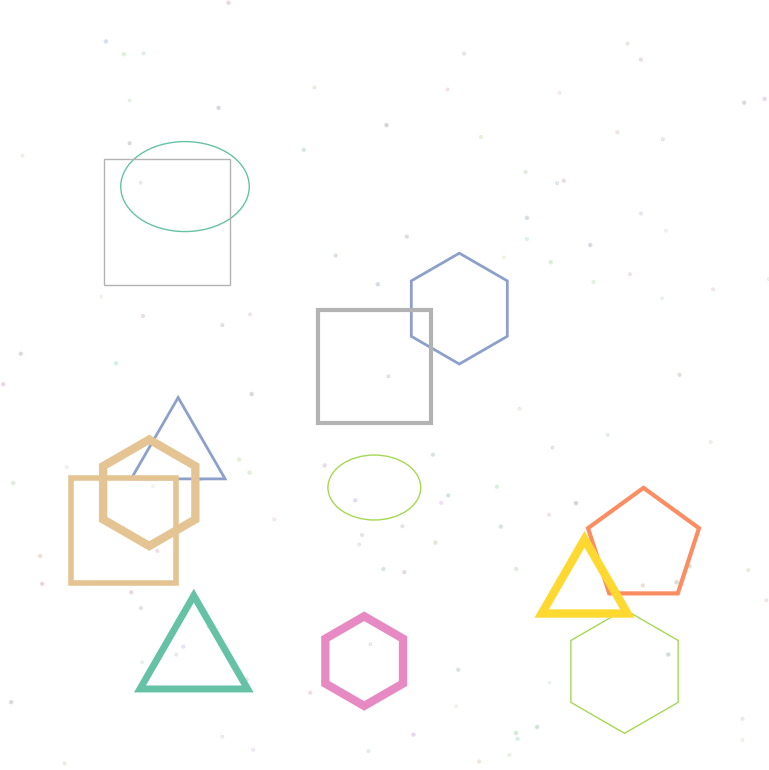[{"shape": "oval", "thickness": 0.5, "radius": 0.42, "center": [0.24, 0.758]}, {"shape": "triangle", "thickness": 2.5, "radius": 0.4, "center": [0.252, 0.146]}, {"shape": "pentagon", "thickness": 1.5, "radius": 0.38, "center": [0.836, 0.291]}, {"shape": "triangle", "thickness": 1, "radius": 0.35, "center": [0.231, 0.413]}, {"shape": "hexagon", "thickness": 1, "radius": 0.36, "center": [0.597, 0.599]}, {"shape": "hexagon", "thickness": 3, "radius": 0.29, "center": [0.473, 0.141]}, {"shape": "hexagon", "thickness": 0.5, "radius": 0.4, "center": [0.811, 0.128]}, {"shape": "oval", "thickness": 0.5, "radius": 0.3, "center": [0.486, 0.367]}, {"shape": "triangle", "thickness": 3, "radius": 0.32, "center": [0.759, 0.235]}, {"shape": "hexagon", "thickness": 3, "radius": 0.35, "center": [0.194, 0.36]}, {"shape": "square", "thickness": 2, "radius": 0.34, "center": [0.16, 0.311]}, {"shape": "square", "thickness": 0.5, "radius": 0.41, "center": [0.217, 0.711]}, {"shape": "square", "thickness": 1.5, "radius": 0.37, "center": [0.486, 0.524]}]